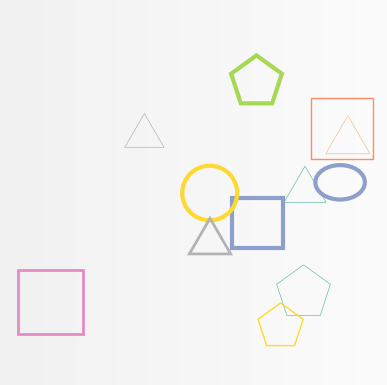[{"shape": "pentagon", "thickness": 0.5, "radius": 0.36, "center": [0.783, 0.239]}, {"shape": "triangle", "thickness": 0.5, "radius": 0.31, "center": [0.787, 0.505]}, {"shape": "square", "thickness": 1, "radius": 0.4, "center": [0.883, 0.667]}, {"shape": "square", "thickness": 3, "radius": 0.33, "center": [0.665, 0.422]}, {"shape": "oval", "thickness": 3, "radius": 0.32, "center": [0.878, 0.526]}, {"shape": "square", "thickness": 2, "radius": 0.42, "center": [0.129, 0.215]}, {"shape": "pentagon", "thickness": 3, "radius": 0.34, "center": [0.662, 0.787]}, {"shape": "circle", "thickness": 3, "radius": 0.35, "center": [0.541, 0.499]}, {"shape": "pentagon", "thickness": 1, "radius": 0.31, "center": [0.724, 0.152]}, {"shape": "triangle", "thickness": 0.5, "radius": 0.33, "center": [0.898, 0.634]}, {"shape": "triangle", "thickness": 2, "radius": 0.31, "center": [0.542, 0.371]}, {"shape": "triangle", "thickness": 0.5, "radius": 0.29, "center": [0.373, 0.647]}]